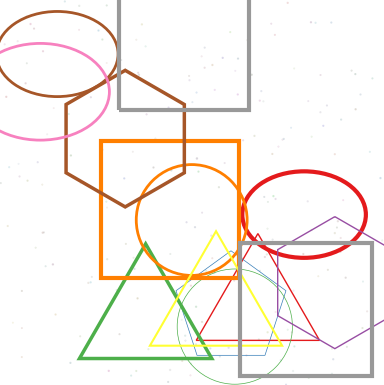[{"shape": "triangle", "thickness": 1, "radius": 0.92, "center": [0.67, 0.208]}, {"shape": "oval", "thickness": 3, "radius": 0.8, "center": [0.79, 0.443]}, {"shape": "pentagon", "thickness": 0.5, "radius": 0.75, "center": [0.6, 0.198]}, {"shape": "triangle", "thickness": 2.5, "radius": 0.99, "center": [0.378, 0.168]}, {"shape": "circle", "thickness": 0.5, "radius": 0.75, "center": [0.61, 0.152]}, {"shape": "hexagon", "thickness": 1, "radius": 0.86, "center": [0.87, 0.266]}, {"shape": "square", "thickness": 3, "radius": 0.89, "center": [0.441, 0.456]}, {"shape": "circle", "thickness": 2, "radius": 0.72, "center": [0.498, 0.429]}, {"shape": "triangle", "thickness": 1.5, "radius": 0.99, "center": [0.561, 0.201]}, {"shape": "hexagon", "thickness": 2.5, "radius": 0.89, "center": [0.325, 0.64]}, {"shape": "oval", "thickness": 2, "radius": 0.79, "center": [0.149, 0.86]}, {"shape": "oval", "thickness": 2, "radius": 0.9, "center": [0.105, 0.762]}, {"shape": "square", "thickness": 3, "radius": 0.84, "center": [0.478, 0.882]}, {"shape": "square", "thickness": 3, "radius": 0.86, "center": [0.795, 0.196]}]